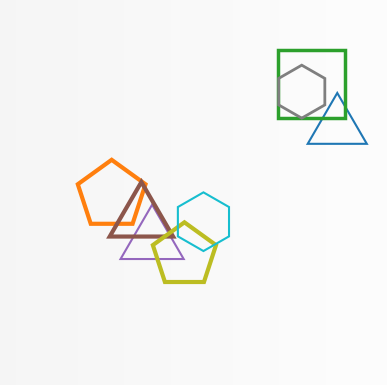[{"shape": "triangle", "thickness": 1.5, "radius": 0.44, "center": [0.87, 0.67]}, {"shape": "pentagon", "thickness": 3, "radius": 0.46, "center": [0.288, 0.493]}, {"shape": "square", "thickness": 2.5, "radius": 0.44, "center": [0.804, 0.782]}, {"shape": "triangle", "thickness": 1.5, "radius": 0.47, "center": [0.393, 0.374]}, {"shape": "triangle", "thickness": 3, "radius": 0.47, "center": [0.365, 0.433]}, {"shape": "hexagon", "thickness": 2, "radius": 0.34, "center": [0.779, 0.762]}, {"shape": "pentagon", "thickness": 3, "radius": 0.43, "center": [0.476, 0.337]}, {"shape": "hexagon", "thickness": 1.5, "radius": 0.38, "center": [0.525, 0.424]}]